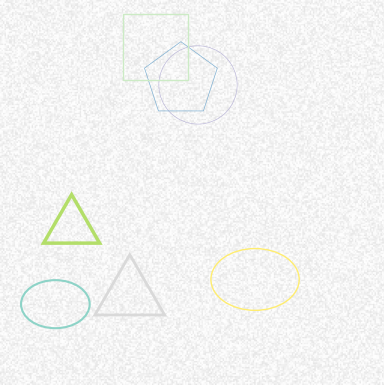[{"shape": "oval", "thickness": 1.5, "radius": 0.45, "center": [0.144, 0.21]}, {"shape": "circle", "thickness": 0.5, "radius": 0.51, "center": [0.514, 0.779]}, {"shape": "pentagon", "thickness": 0.5, "radius": 0.5, "center": [0.47, 0.792]}, {"shape": "triangle", "thickness": 2.5, "radius": 0.42, "center": [0.186, 0.411]}, {"shape": "triangle", "thickness": 2, "radius": 0.52, "center": [0.337, 0.234]}, {"shape": "square", "thickness": 1, "radius": 0.42, "center": [0.404, 0.878]}, {"shape": "oval", "thickness": 1, "radius": 0.57, "center": [0.662, 0.274]}]